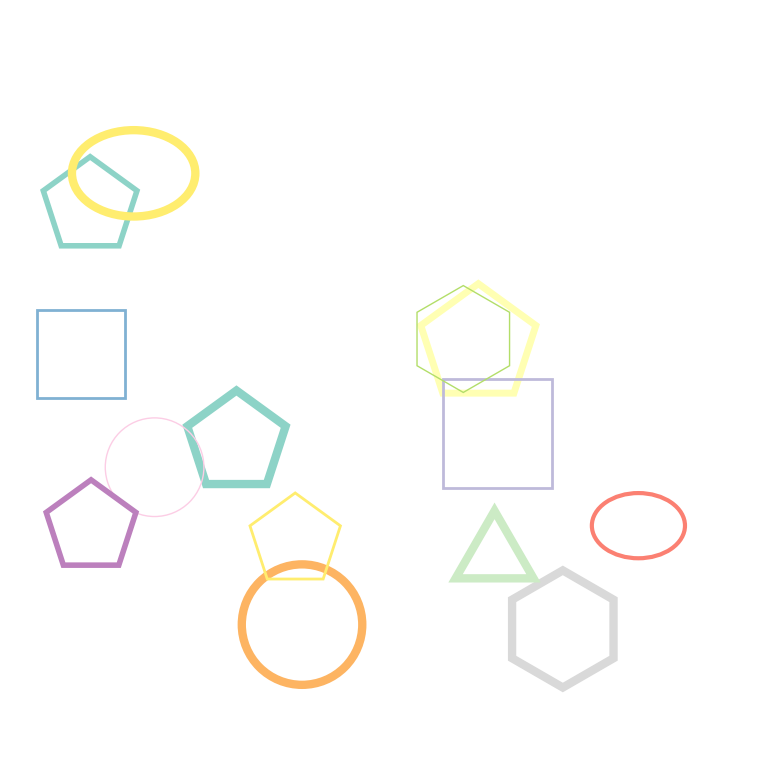[{"shape": "pentagon", "thickness": 3, "radius": 0.34, "center": [0.307, 0.426]}, {"shape": "pentagon", "thickness": 2, "radius": 0.32, "center": [0.117, 0.733]}, {"shape": "pentagon", "thickness": 2.5, "radius": 0.39, "center": [0.621, 0.553]}, {"shape": "square", "thickness": 1, "radius": 0.35, "center": [0.646, 0.437]}, {"shape": "oval", "thickness": 1.5, "radius": 0.3, "center": [0.829, 0.317]}, {"shape": "square", "thickness": 1, "radius": 0.29, "center": [0.105, 0.54]}, {"shape": "circle", "thickness": 3, "radius": 0.39, "center": [0.392, 0.189]}, {"shape": "hexagon", "thickness": 0.5, "radius": 0.35, "center": [0.602, 0.56]}, {"shape": "circle", "thickness": 0.5, "radius": 0.32, "center": [0.201, 0.393]}, {"shape": "hexagon", "thickness": 3, "radius": 0.38, "center": [0.731, 0.183]}, {"shape": "pentagon", "thickness": 2, "radius": 0.31, "center": [0.118, 0.316]}, {"shape": "triangle", "thickness": 3, "radius": 0.29, "center": [0.642, 0.278]}, {"shape": "pentagon", "thickness": 1, "radius": 0.31, "center": [0.383, 0.298]}, {"shape": "oval", "thickness": 3, "radius": 0.4, "center": [0.174, 0.775]}]